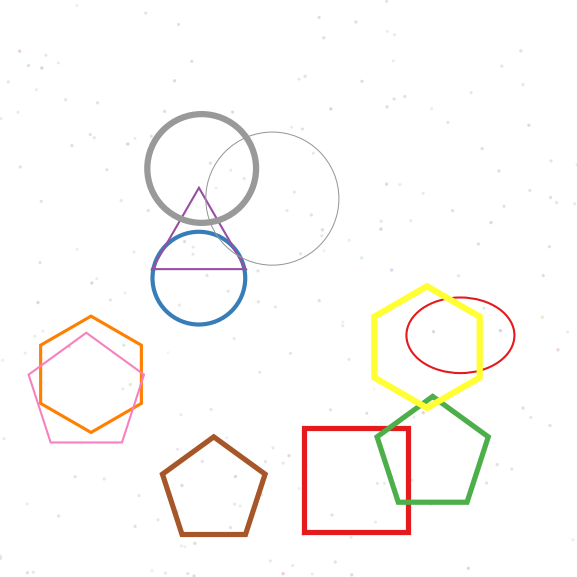[{"shape": "square", "thickness": 2.5, "radius": 0.45, "center": [0.616, 0.168]}, {"shape": "oval", "thickness": 1, "radius": 0.47, "center": [0.797, 0.419]}, {"shape": "circle", "thickness": 2, "radius": 0.4, "center": [0.344, 0.517]}, {"shape": "pentagon", "thickness": 2.5, "radius": 0.51, "center": [0.749, 0.211]}, {"shape": "triangle", "thickness": 1, "radius": 0.47, "center": [0.344, 0.58]}, {"shape": "hexagon", "thickness": 1.5, "radius": 0.5, "center": [0.158, 0.351]}, {"shape": "hexagon", "thickness": 3, "radius": 0.53, "center": [0.739, 0.398]}, {"shape": "pentagon", "thickness": 2.5, "radius": 0.47, "center": [0.37, 0.149]}, {"shape": "pentagon", "thickness": 1, "radius": 0.53, "center": [0.149, 0.318]}, {"shape": "circle", "thickness": 0.5, "radius": 0.58, "center": [0.472, 0.655]}, {"shape": "circle", "thickness": 3, "radius": 0.47, "center": [0.349, 0.707]}]